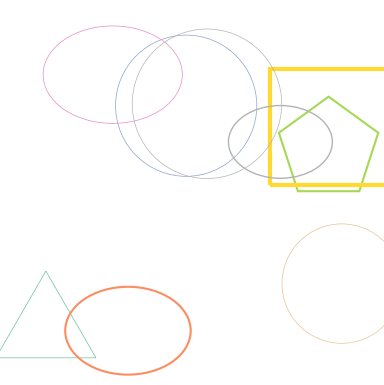[{"shape": "triangle", "thickness": 0.5, "radius": 0.75, "center": [0.119, 0.146]}, {"shape": "oval", "thickness": 1.5, "radius": 0.81, "center": [0.332, 0.141]}, {"shape": "circle", "thickness": 0.5, "radius": 0.92, "center": [0.484, 0.725]}, {"shape": "oval", "thickness": 0.5, "radius": 0.9, "center": [0.293, 0.806]}, {"shape": "pentagon", "thickness": 1.5, "radius": 0.68, "center": [0.853, 0.613]}, {"shape": "square", "thickness": 3, "radius": 0.76, "center": [0.852, 0.67]}, {"shape": "circle", "thickness": 0.5, "radius": 0.78, "center": [0.888, 0.263]}, {"shape": "circle", "thickness": 0.5, "radius": 0.97, "center": [0.538, 0.73]}, {"shape": "oval", "thickness": 1, "radius": 0.67, "center": [0.728, 0.631]}]